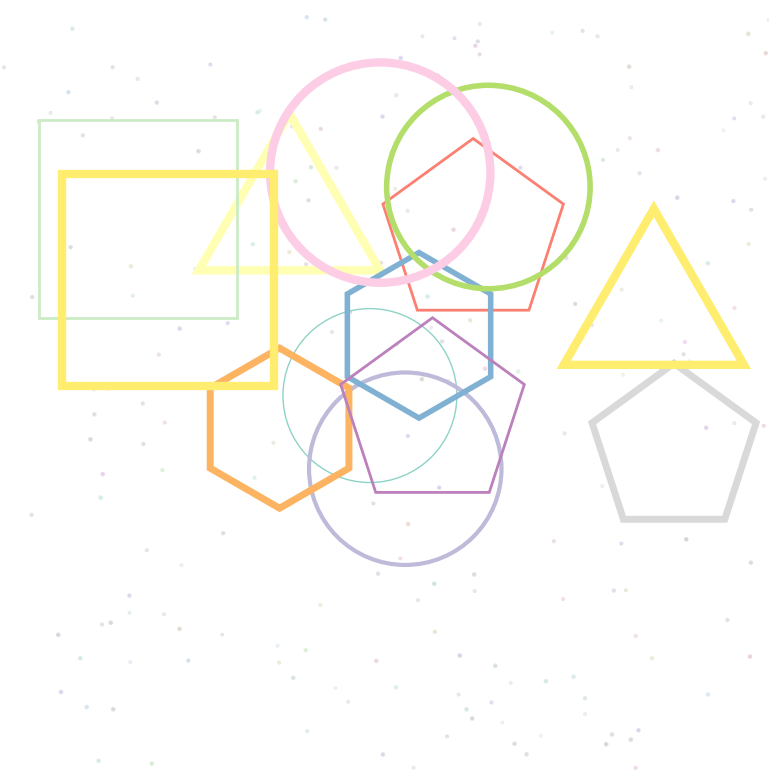[{"shape": "circle", "thickness": 0.5, "radius": 0.56, "center": [0.48, 0.486]}, {"shape": "triangle", "thickness": 3, "radius": 0.68, "center": [0.376, 0.717]}, {"shape": "circle", "thickness": 1.5, "radius": 0.62, "center": [0.526, 0.391]}, {"shape": "pentagon", "thickness": 1, "radius": 0.62, "center": [0.614, 0.697]}, {"shape": "hexagon", "thickness": 2, "radius": 0.54, "center": [0.544, 0.565]}, {"shape": "hexagon", "thickness": 2.5, "radius": 0.52, "center": [0.363, 0.444]}, {"shape": "circle", "thickness": 2, "radius": 0.66, "center": [0.634, 0.757]}, {"shape": "circle", "thickness": 3, "radius": 0.72, "center": [0.494, 0.776]}, {"shape": "pentagon", "thickness": 2.5, "radius": 0.56, "center": [0.875, 0.416]}, {"shape": "pentagon", "thickness": 1, "radius": 0.63, "center": [0.562, 0.462]}, {"shape": "square", "thickness": 1, "radius": 0.64, "center": [0.179, 0.716]}, {"shape": "triangle", "thickness": 3, "radius": 0.68, "center": [0.849, 0.594]}, {"shape": "square", "thickness": 3, "radius": 0.69, "center": [0.218, 0.636]}]